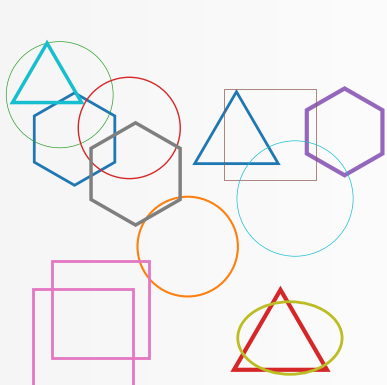[{"shape": "triangle", "thickness": 2, "radius": 0.62, "center": [0.61, 0.637]}, {"shape": "hexagon", "thickness": 2, "radius": 0.6, "center": [0.192, 0.639]}, {"shape": "circle", "thickness": 1.5, "radius": 0.65, "center": [0.484, 0.36]}, {"shape": "circle", "thickness": 0.5, "radius": 0.69, "center": [0.154, 0.754]}, {"shape": "circle", "thickness": 1, "radius": 0.66, "center": [0.334, 0.668]}, {"shape": "triangle", "thickness": 3, "radius": 0.69, "center": [0.724, 0.109]}, {"shape": "hexagon", "thickness": 3, "radius": 0.56, "center": [0.889, 0.657]}, {"shape": "square", "thickness": 0.5, "radius": 0.59, "center": [0.696, 0.651]}, {"shape": "square", "thickness": 2, "radius": 0.64, "center": [0.215, 0.12]}, {"shape": "square", "thickness": 2, "radius": 0.63, "center": [0.26, 0.197]}, {"shape": "hexagon", "thickness": 2.5, "radius": 0.66, "center": [0.35, 0.548]}, {"shape": "oval", "thickness": 2, "radius": 0.67, "center": [0.748, 0.122]}, {"shape": "triangle", "thickness": 2.5, "radius": 0.51, "center": [0.121, 0.785]}, {"shape": "circle", "thickness": 0.5, "radius": 0.75, "center": [0.761, 0.484]}]